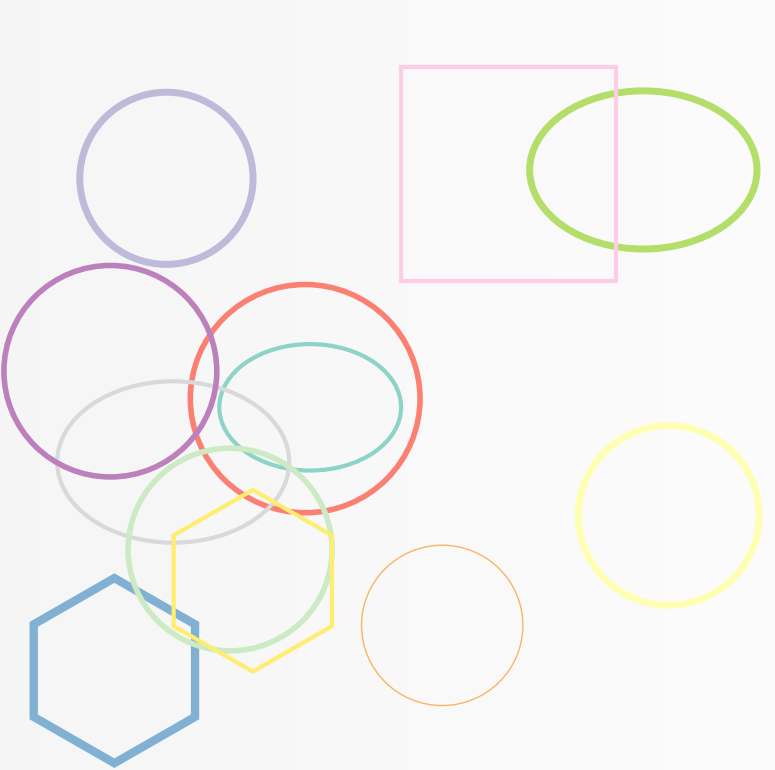[{"shape": "oval", "thickness": 1.5, "radius": 0.59, "center": [0.4, 0.471]}, {"shape": "circle", "thickness": 2.5, "radius": 0.58, "center": [0.863, 0.331]}, {"shape": "circle", "thickness": 2.5, "radius": 0.56, "center": [0.215, 0.768]}, {"shape": "circle", "thickness": 2, "radius": 0.74, "center": [0.394, 0.482]}, {"shape": "hexagon", "thickness": 3, "radius": 0.6, "center": [0.148, 0.129]}, {"shape": "circle", "thickness": 0.5, "radius": 0.52, "center": [0.571, 0.188]}, {"shape": "oval", "thickness": 2.5, "radius": 0.73, "center": [0.83, 0.779]}, {"shape": "square", "thickness": 1.5, "radius": 0.69, "center": [0.656, 0.774]}, {"shape": "oval", "thickness": 1.5, "radius": 0.75, "center": [0.224, 0.4]}, {"shape": "circle", "thickness": 2, "radius": 0.69, "center": [0.142, 0.518]}, {"shape": "circle", "thickness": 2, "radius": 0.66, "center": [0.297, 0.286]}, {"shape": "hexagon", "thickness": 1.5, "radius": 0.59, "center": [0.326, 0.246]}]